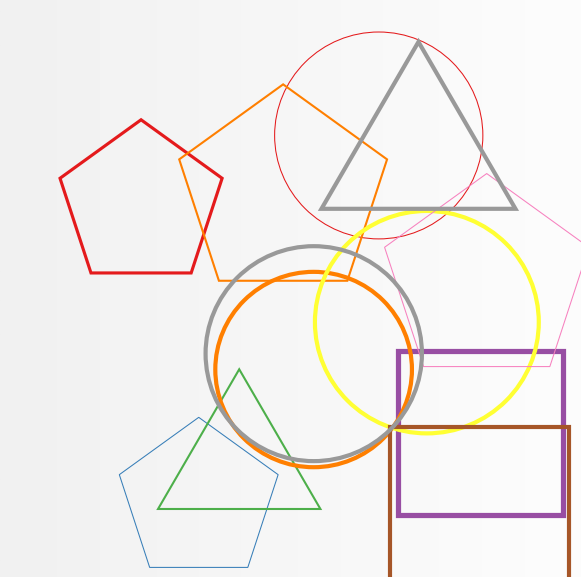[{"shape": "circle", "thickness": 0.5, "radius": 0.9, "center": [0.652, 0.765]}, {"shape": "pentagon", "thickness": 1.5, "radius": 0.73, "center": [0.243, 0.645]}, {"shape": "pentagon", "thickness": 0.5, "radius": 0.72, "center": [0.342, 0.133]}, {"shape": "triangle", "thickness": 1, "radius": 0.81, "center": [0.412, 0.198]}, {"shape": "square", "thickness": 2.5, "radius": 0.71, "center": [0.827, 0.249]}, {"shape": "pentagon", "thickness": 1, "radius": 0.94, "center": [0.487, 0.665]}, {"shape": "circle", "thickness": 2, "radius": 0.85, "center": [0.54, 0.359]}, {"shape": "circle", "thickness": 2, "radius": 0.96, "center": [0.734, 0.441]}, {"shape": "square", "thickness": 2, "radius": 0.77, "center": [0.824, 0.105]}, {"shape": "pentagon", "thickness": 0.5, "radius": 0.92, "center": [0.837, 0.514]}, {"shape": "triangle", "thickness": 2, "radius": 0.96, "center": [0.72, 0.734]}, {"shape": "circle", "thickness": 2, "radius": 0.93, "center": [0.54, 0.387]}]